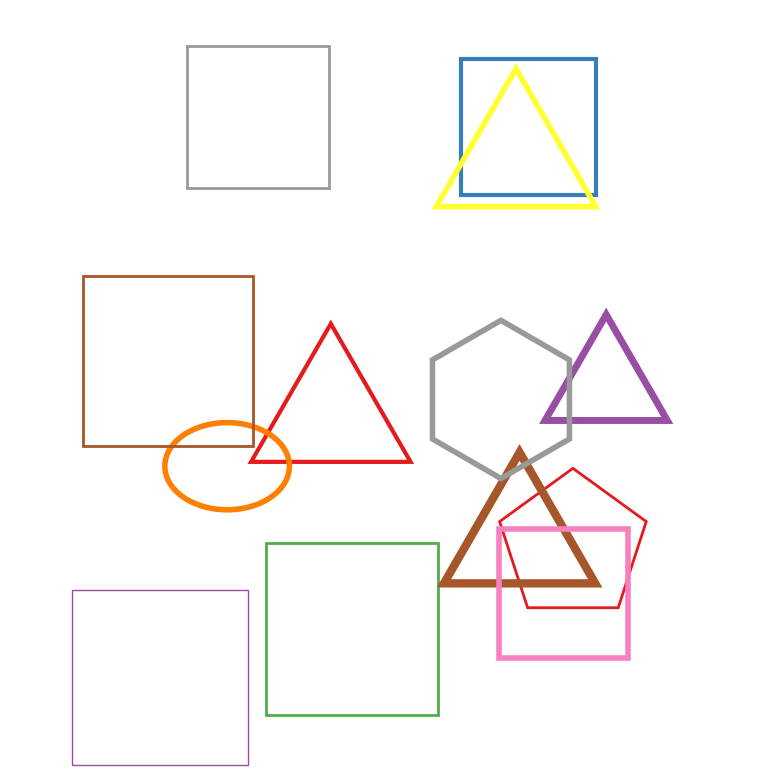[{"shape": "pentagon", "thickness": 1, "radius": 0.5, "center": [0.744, 0.292]}, {"shape": "triangle", "thickness": 1.5, "radius": 0.6, "center": [0.43, 0.46]}, {"shape": "square", "thickness": 1.5, "radius": 0.44, "center": [0.686, 0.835]}, {"shape": "square", "thickness": 1, "radius": 0.56, "center": [0.457, 0.183]}, {"shape": "square", "thickness": 0.5, "radius": 0.57, "center": [0.208, 0.12]}, {"shape": "triangle", "thickness": 2.5, "radius": 0.46, "center": [0.787, 0.5]}, {"shape": "oval", "thickness": 2, "radius": 0.4, "center": [0.295, 0.395]}, {"shape": "triangle", "thickness": 2, "radius": 0.6, "center": [0.67, 0.791]}, {"shape": "triangle", "thickness": 3, "radius": 0.57, "center": [0.675, 0.299]}, {"shape": "square", "thickness": 1, "radius": 0.55, "center": [0.219, 0.532]}, {"shape": "square", "thickness": 2, "radius": 0.42, "center": [0.732, 0.229]}, {"shape": "hexagon", "thickness": 2, "radius": 0.51, "center": [0.651, 0.481]}, {"shape": "square", "thickness": 1, "radius": 0.46, "center": [0.335, 0.848]}]